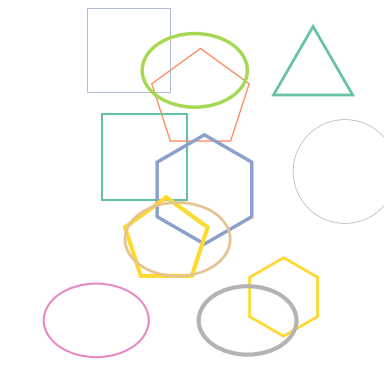[{"shape": "square", "thickness": 1.5, "radius": 0.56, "center": [0.376, 0.593]}, {"shape": "triangle", "thickness": 2, "radius": 0.59, "center": [0.813, 0.813]}, {"shape": "pentagon", "thickness": 1, "radius": 0.67, "center": [0.521, 0.741]}, {"shape": "hexagon", "thickness": 2.5, "radius": 0.71, "center": [0.531, 0.508]}, {"shape": "square", "thickness": 0.5, "radius": 0.54, "center": [0.334, 0.87]}, {"shape": "oval", "thickness": 1.5, "radius": 0.68, "center": [0.25, 0.168]}, {"shape": "oval", "thickness": 2.5, "radius": 0.68, "center": [0.506, 0.817]}, {"shape": "hexagon", "thickness": 2, "radius": 0.51, "center": [0.737, 0.229]}, {"shape": "pentagon", "thickness": 3, "radius": 0.56, "center": [0.432, 0.375]}, {"shape": "oval", "thickness": 2, "radius": 0.68, "center": [0.461, 0.379]}, {"shape": "oval", "thickness": 3, "radius": 0.64, "center": [0.643, 0.168]}, {"shape": "circle", "thickness": 0.5, "radius": 0.67, "center": [0.896, 0.555]}]